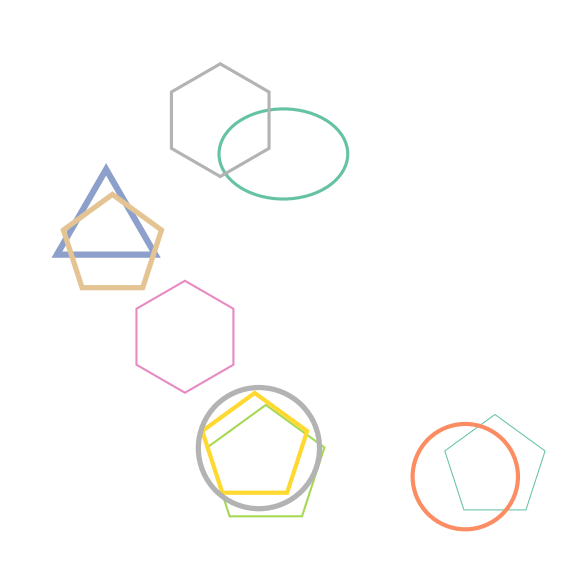[{"shape": "oval", "thickness": 1.5, "radius": 0.56, "center": [0.491, 0.733]}, {"shape": "pentagon", "thickness": 0.5, "radius": 0.46, "center": [0.857, 0.19]}, {"shape": "circle", "thickness": 2, "radius": 0.46, "center": [0.806, 0.174]}, {"shape": "triangle", "thickness": 3, "radius": 0.49, "center": [0.184, 0.607]}, {"shape": "hexagon", "thickness": 1, "radius": 0.48, "center": [0.32, 0.416]}, {"shape": "pentagon", "thickness": 1, "radius": 0.53, "center": [0.46, 0.191]}, {"shape": "pentagon", "thickness": 2, "radius": 0.48, "center": [0.441, 0.223]}, {"shape": "pentagon", "thickness": 2.5, "radius": 0.45, "center": [0.195, 0.573]}, {"shape": "hexagon", "thickness": 1.5, "radius": 0.49, "center": [0.381, 0.791]}, {"shape": "circle", "thickness": 2.5, "radius": 0.52, "center": [0.448, 0.223]}]